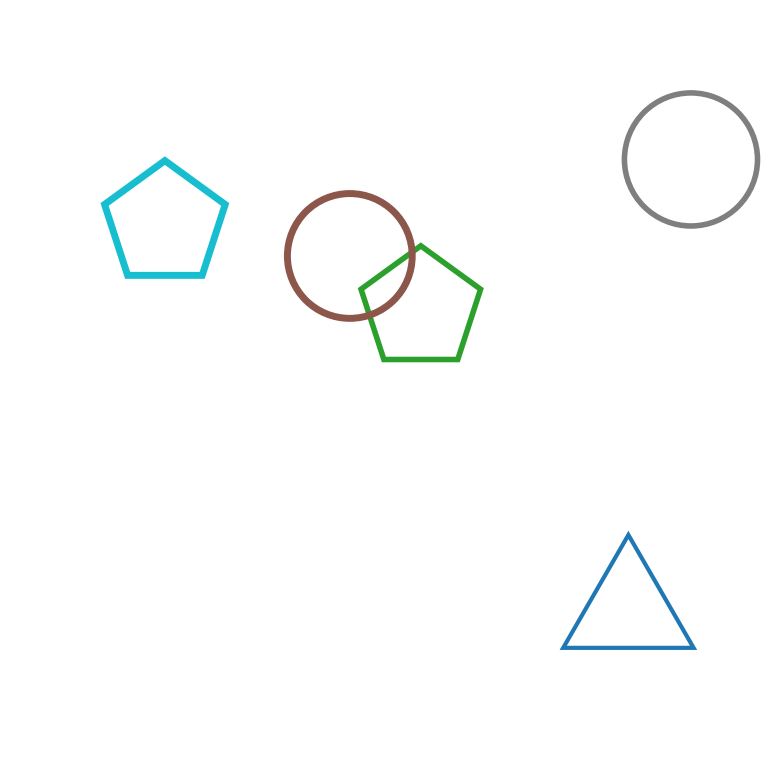[{"shape": "triangle", "thickness": 1.5, "radius": 0.49, "center": [0.816, 0.208]}, {"shape": "pentagon", "thickness": 2, "radius": 0.41, "center": [0.547, 0.599]}, {"shape": "circle", "thickness": 2.5, "radius": 0.41, "center": [0.454, 0.668]}, {"shape": "circle", "thickness": 2, "radius": 0.43, "center": [0.897, 0.793]}, {"shape": "pentagon", "thickness": 2.5, "radius": 0.41, "center": [0.214, 0.709]}]